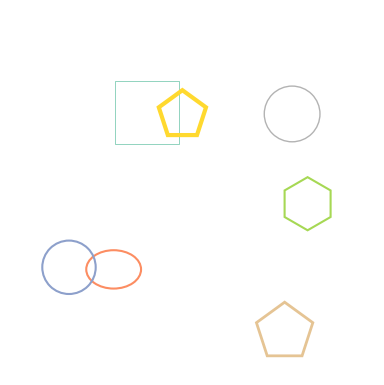[{"shape": "square", "thickness": 0.5, "radius": 0.41, "center": [0.382, 0.708]}, {"shape": "oval", "thickness": 1.5, "radius": 0.36, "center": [0.295, 0.3]}, {"shape": "circle", "thickness": 1.5, "radius": 0.35, "center": [0.179, 0.306]}, {"shape": "hexagon", "thickness": 1.5, "radius": 0.34, "center": [0.799, 0.471]}, {"shape": "pentagon", "thickness": 3, "radius": 0.32, "center": [0.474, 0.701]}, {"shape": "pentagon", "thickness": 2, "radius": 0.39, "center": [0.739, 0.138]}, {"shape": "circle", "thickness": 1, "radius": 0.36, "center": [0.759, 0.704]}]